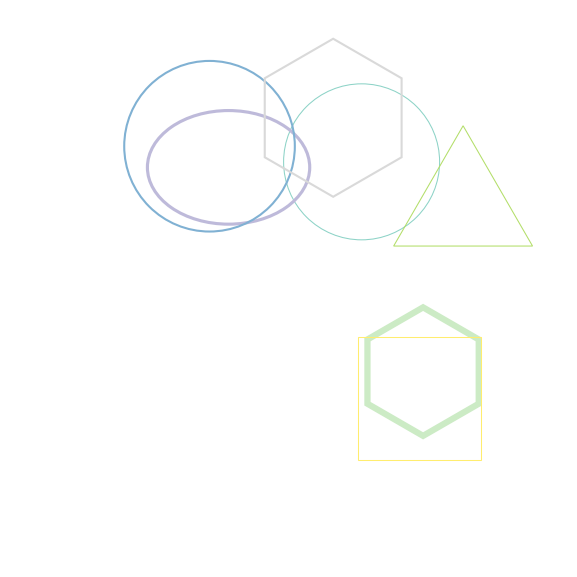[{"shape": "circle", "thickness": 0.5, "radius": 0.68, "center": [0.626, 0.719]}, {"shape": "oval", "thickness": 1.5, "radius": 0.7, "center": [0.396, 0.709]}, {"shape": "circle", "thickness": 1, "radius": 0.74, "center": [0.363, 0.746]}, {"shape": "triangle", "thickness": 0.5, "radius": 0.69, "center": [0.802, 0.643]}, {"shape": "hexagon", "thickness": 1, "radius": 0.68, "center": [0.577, 0.795]}, {"shape": "hexagon", "thickness": 3, "radius": 0.56, "center": [0.733, 0.356]}, {"shape": "square", "thickness": 0.5, "radius": 0.53, "center": [0.727, 0.31]}]